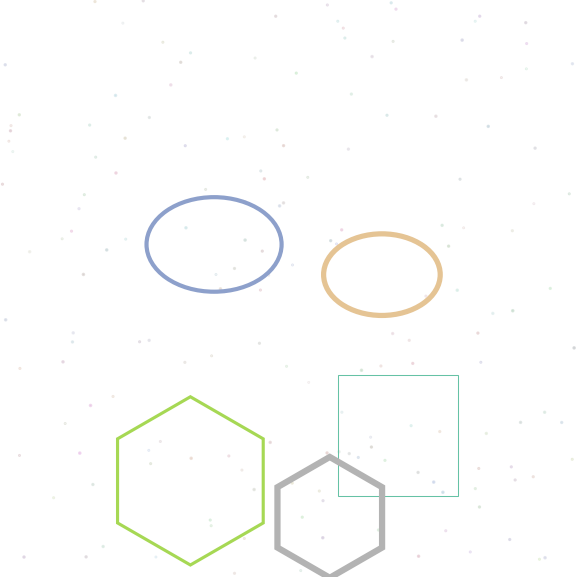[{"shape": "square", "thickness": 0.5, "radius": 0.52, "center": [0.689, 0.245]}, {"shape": "oval", "thickness": 2, "radius": 0.58, "center": [0.371, 0.576]}, {"shape": "hexagon", "thickness": 1.5, "radius": 0.73, "center": [0.33, 0.166]}, {"shape": "oval", "thickness": 2.5, "radius": 0.5, "center": [0.661, 0.524]}, {"shape": "hexagon", "thickness": 3, "radius": 0.52, "center": [0.571, 0.103]}]